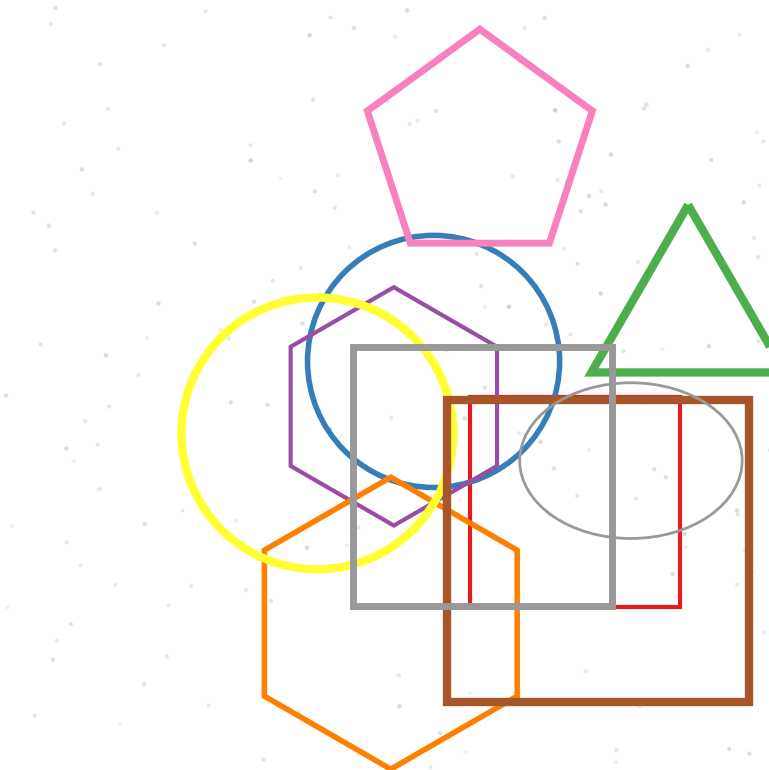[{"shape": "square", "thickness": 1.5, "radius": 0.68, "center": [0.746, 0.348]}, {"shape": "circle", "thickness": 2, "radius": 0.82, "center": [0.563, 0.531]}, {"shape": "triangle", "thickness": 3, "radius": 0.73, "center": [0.894, 0.589]}, {"shape": "hexagon", "thickness": 1.5, "radius": 0.77, "center": [0.511, 0.472]}, {"shape": "hexagon", "thickness": 2, "radius": 0.95, "center": [0.507, 0.191]}, {"shape": "circle", "thickness": 3, "radius": 0.88, "center": [0.412, 0.437]}, {"shape": "square", "thickness": 3, "radius": 0.98, "center": [0.776, 0.284]}, {"shape": "pentagon", "thickness": 2.5, "radius": 0.77, "center": [0.623, 0.808]}, {"shape": "square", "thickness": 2.5, "radius": 0.84, "center": [0.627, 0.381]}, {"shape": "oval", "thickness": 1, "radius": 0.72, "center": [0.819, 0.402]}]